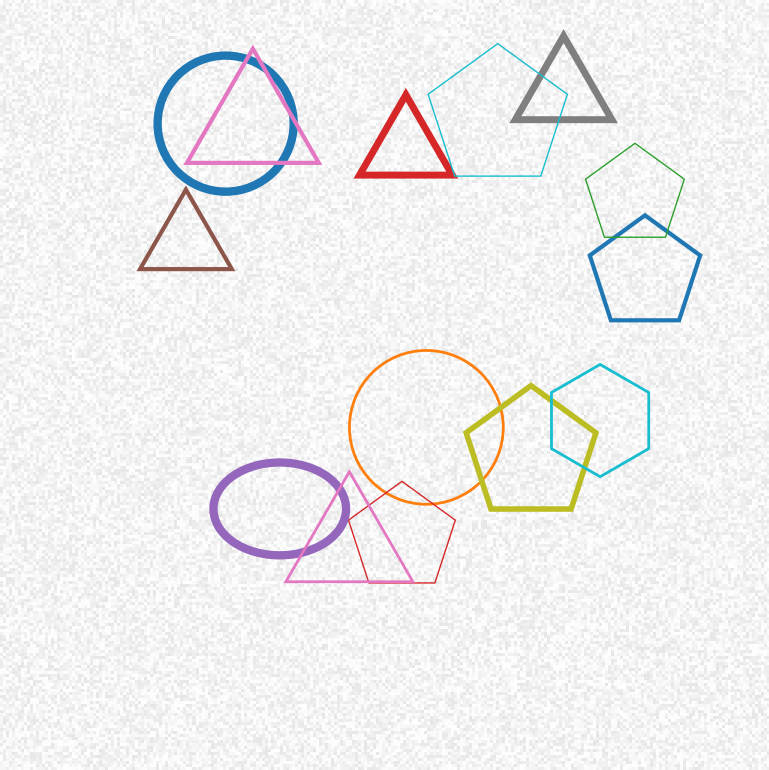[{"shape": "circle", "thickness": 3, "radius": 0.44, "center": [0.293, 0.839]}, {"shape": "pentagon", "thickness": 1.5, "radius": 0.38, "center": [0.838, 0.645]}, {"shape": "circle", "thickness": 1, "radius": 0.5, "center": [0.554, 0.445]}, {"shape": "pentagon", "thickness": 0.5, "radius": 0.34, "center": [0.825, 0.746]}, {"shape": "pentagon", "thickness": 0.5, "radius": 0.36, "center": [0.522, 0.302]}, {"shape": "triangle", "thickness": 2.5, "radius": 0.35, "center": [0.527, 0.807]}, {"shape": "oval", "thickness": 3, "radius": 0.43, "center": [0.363, 0.339]}, {"shape": "triangle", "thickness": 1.5, "radius": 0.34, "center": [0.241, 0.685]}, {"shape": "triangle", "thickness": 1.5, "radius": 0.49, "center": [0.328, 0.838]}, {"shape": "triangle", "thickness": 1, "radius": 0.48, "center": [0.454, 0.292]}, {"shape": "triangle", "thickness": 2.5, "radius": 0.36, "center": [0.732, 0.881]}, {"shape": "pentagon", "thickness": 2, "radius": 0.44, "center": [0.69, 0.411]}, {"shape": "hexagon", "thickness": 1, "radius": 0.36, "center": [0.779, 0.454]}, {"shape": "pentagon", "thickness": 0.5, "radius": 0.48, "center": [0.646, 0.848]}]